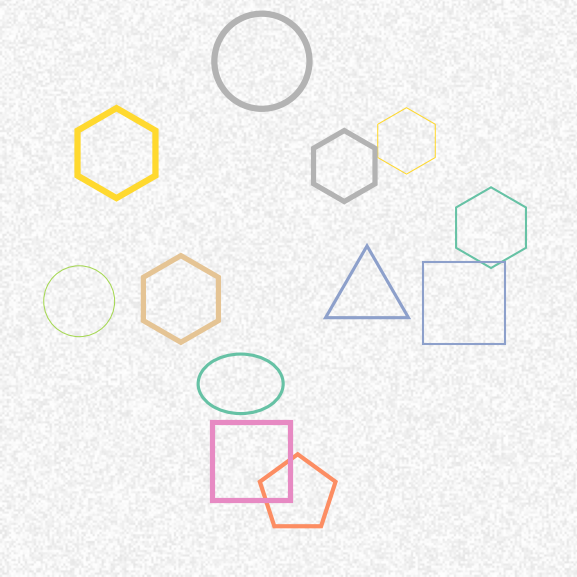[{"shape": "oval", "thickness": 1.5, "radius": 0.37, "center": [0.417, 0.335]}, {"shape": "hexagon", "thickness": 1, "radius": 0.35, "center": [0.85, 0.605]}, {"shape": "pentagon", "thickness": 2, "radius": 0.34, "center": [0.515, 0.144]}, {"shape": "square", "thickness": 1, "radius": 0.36, "center": [0.803, 0.475]}, {"shape": "triangle", "thickness": 1.5, "radius": 0.41, "center": [0.636, 0.49]}, {"shape": "square", "thickness": 2.5, "radius": 0.34, "center": [0.435, 0.201]}, {"shape": "circle", "thickness": 0.5, "radius": 0.31, "center": [0.137, 0.478]}, {"shape": "hexagon", "thickness": 0.5, "radius": 0.29, "center": [0.704, 0.755]}, {"shape": "hexagon", "thickness": 3, "radius": 0.39, "center": [0.202, 0.734]}, {"shape": "hexagon", "thickness": 2.5, "radius": 0.38, "center": [0.313, 0.481]}, {"shape": "hexagon", "thickness": 2.5, "radius": 0.31, "center": [0.596, 0.712]}, {"shape": "circle", "thickness": 3, "radius": 0.41, "center": [0.454, 0.893]}]